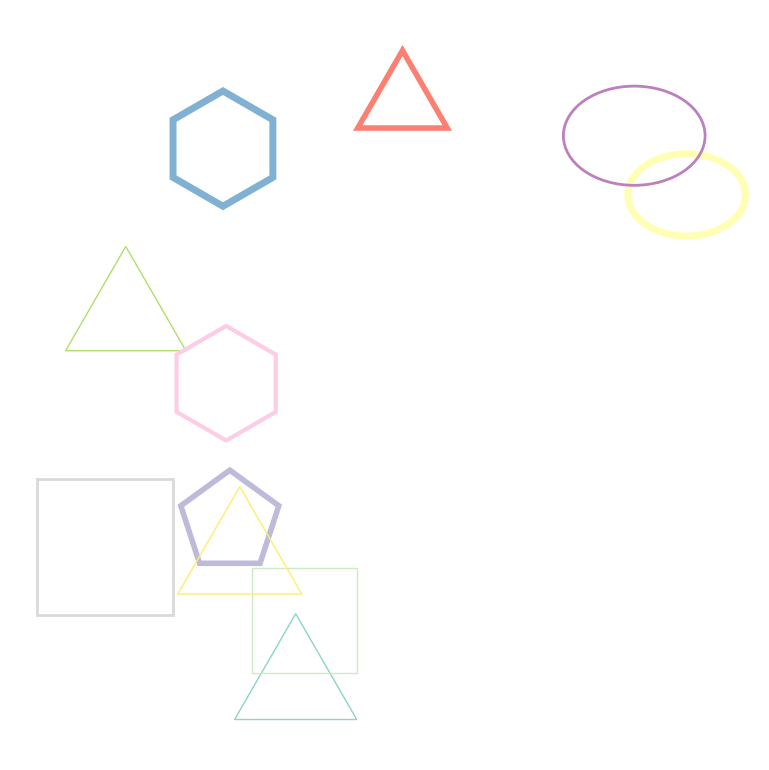[{"shape": "triangle", "thickness": 0.5, "radius": 0.46, "center": [0.384, 0.111]}, {"shape": "oval", "thickness": 2.5, "radius": 0.38, "center": [0.892, 0.747]}, {"shape": "pentagon", "thickness": 2, "radius": 0.33, "center": [0.298, 0.323]}, {"shape": "triangle", "thickness": 2, "radius": 0.34, "center": [0.523, 0.867]}, {"shape": "hexagon", "thickness": 2.5, "radius": 0.37, "center": [0.29, 0.807]}, {"shape": "triangle", "thickness": 0.5, "radius": 0.45, "center": [0.163, 0.59]}, {"shape": "hexagon", "thickness": 1.5, "radius": 0.37, "center": [0.294, 0.502]}, {"shape": "square", "thickness": 1, "radius": 0.44, "center": [0.136, 0.29]}, {"shape": "oval", "thickness": 1, "radius": 0.46, "center": [0.824, 0.824]}, {"shape": "square", "thickness": 0.5, "radius": 0.34, "center": [0.395, 0.194]}, {"shape": "triangle", "thickness": 0.5, "radius": 0.47, "center": [0.311, 0.275]}]